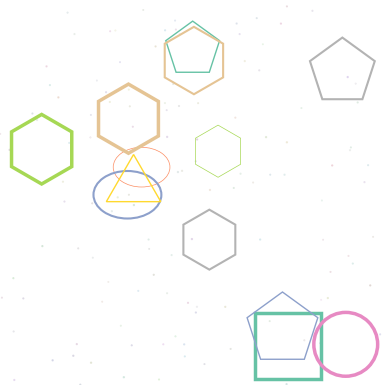[{"shape": "square", "thickness": 2.5, "radius": 0.43, "center": [0.747, 0.101]}, {"shape": "pentagon", "thickness": 1, "radius": 0.37, "center": [0.5, 0.872]}, {"shape": "oval", "thickness": 0.5, "radius": 0.37, "center": [0.368, 0.566]}, {"shape": "pentagon", "thickness": 1, "radius": 0.48, "center": [0.734, 0.145]}, {"shape": "oval", "thickness": 1.5, "radius": 0.44, "center": [0.331, 0.494]}, {"shape": "circle", "thickness": 2.5, "radius": 0.41, "center": [0.898, 0.106]}, {"shape": "hexagon", "thickness": 2.5, "radius": 0.45, "center": [0.108, 0.612]}, {"shape": "hexagon", "thickness": 0.5, "radius": 0.34, "center": [0.566, 0.607]}, {"shape": "triangle", "thickness": 1, "radius": 0.41, "center": [0.347, 0.517]}, {"shape": "hexagon", "thickness": 1.5, "radius": 0.44, "center": [0.504, 0.843]}, {"shape": "hexagon", "thickness": 2.5, "radius": 0.45, "center": [0.334, 0.692]}, {"shape": "hexagon", "thickness": 1.5, "radius": 0.39, "center": [0.544, 0.378]}, {"shape": "pentagon", "thickness": 1.5, "radius": 0.44, "center": [0.889, 0.814]}]